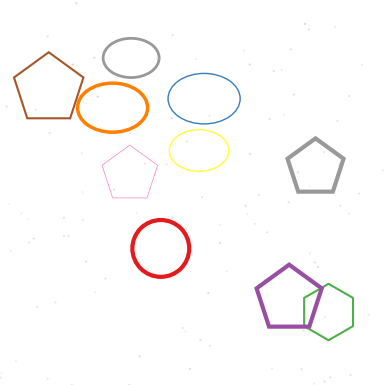[{"shape": "circle", "thickness": 3, "radius": 0.37, "center": [0.418, 0.355]}, {"shape": "oval", "thickness": 1, "radius": 0.47, "center": [0.53, 0.744]}, {"shape": "hexagon", "thickness": 1.5, "radius": 0.37, "center": [0.853, 0.19]}, {"shape": "pentagon", "thickness": 3, "radius": 0.44, "center": [0.751, 0.224]}, {"shape": "oval", "thickness": 2.5, "radius": 0.46, "center": [0.292, 0.72]}, {"shape": "oval", "thickness": 1, "radius": 0.39, "center": [0.517, 0.609]}, {"shape": "pentagon", "thickness": 1.5, "radius": 0.47, "center": [0.127, 0.769]}, {"shape": "pentagon", "thickness": 0.5, "radius": 0.38, "center": [0.337, 0.547]}, {"shape": "pentagon", "thickness": 3, "radius": 0.38, "center": [0.82, 0.564]}, {"shape": "oval", "thickness": 2, "radius": 0.36, "center": [0.341, 0.85]}]